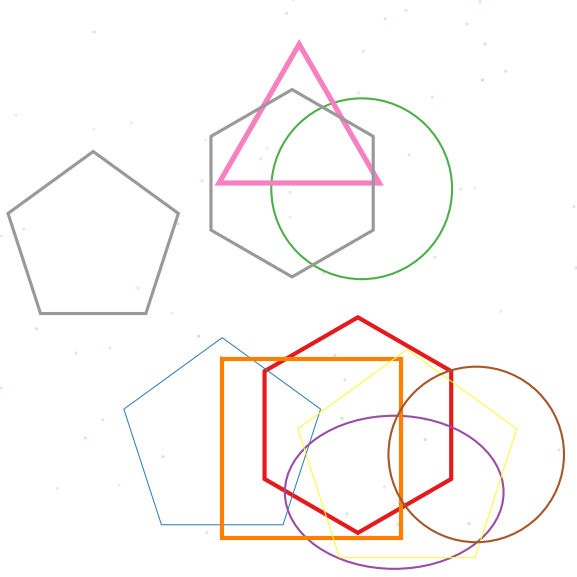[{"shape": "hexagon", "thickness": 2, "radius": 0.93, "center": [0.62, 0.263]}, {"shape": "pentagon", "thickness": 0.5, "radius": 0.9, "center": [0.385, 0.235]}, {"shape": "circle", "thickness": 1, "radius": 0.78, "center": [0.626, 0.672]}, {"shape": "oval", "thickness": 1, "radius": 0.95, "center": [0.683, 0.147]}, {"shape": "square", "thickness": 2, "radius": 0.78, "center": [0.539, 0.223]}, {"shape": "pentagon", "thickness": 0.5, "radius": 1.0, "center": [0.705, 0.195]}, {"shape": "circle", "thickness": 1, "radius": 0.76, "center": [0.825, 0.212]}, {"shape": "triangle", "thickness": 2.5, "radius": 0.8, "center": [0.518, 0.762]}, {"shape": "pentagon", "thickness": 1.5, "radius": 0.78, "center": [0.161, 0.582]}, {"shape": "hexagon", "thickness": 1.5, "radius": 0.81, "center": [0.506, 0.682]}]